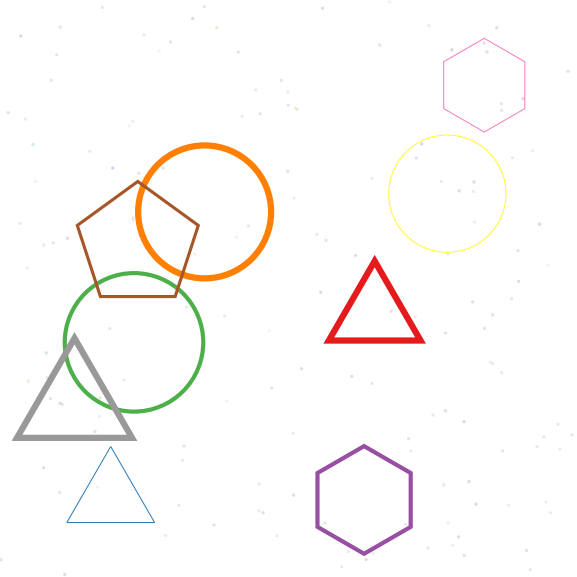[{"shape": "triangle", "thickness": 3, "radius": 0.46, "center": [0.649, 0.455]}, {"shape": "triangle", "thickness": 0.5, "radius": 0.44, "center": [0.192, 0.138]}, {"shape": "circle", "thickness": 2, "radius": 0.6, "center": [0.232, 0.406]}, {"shape": "hexagon", "thickness": 2, "radius": 0.47, "center": [0.63, 0.133]}, {"shape": "circle", "thickness": 3, "radius": 0.58, "center": [0.354, 0.632]}, {"shape": "circle", "thickness": 0.5, "radius": 0.51, "center": [0.775, 0.664]}, {"shape": "pentagon", "thickness": 1.5, "radius": 0.55, "center": [0.239, 0.575]}, {"shape": "hexagon", "thickness": 0.5, "radius": 0.41, "center": [0.839, 0.852]}, {"shape": "triangle", "thickness": 3, "radius": 0.58, "center": [0.129, 0.298]}]